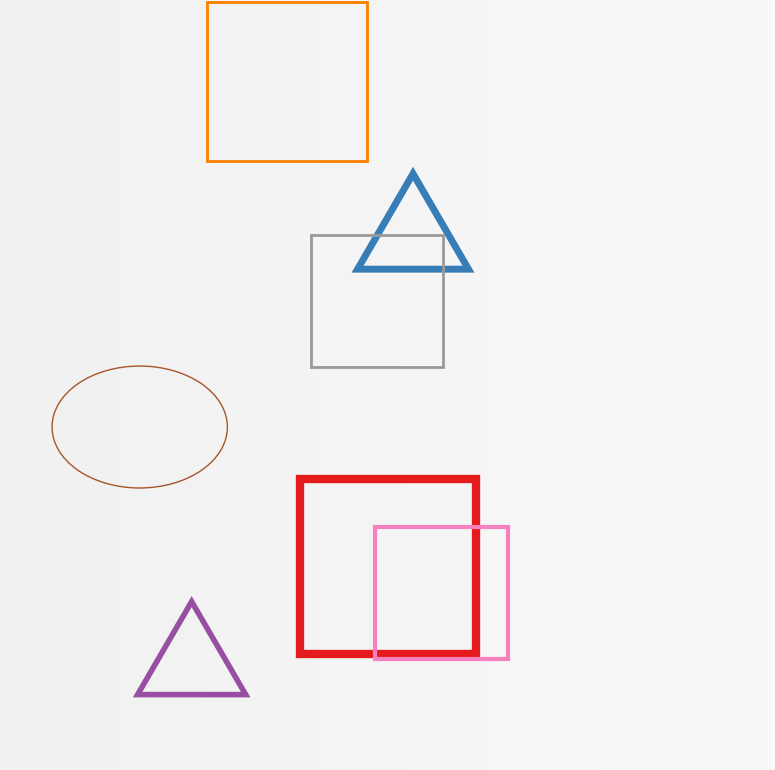[{"shape": "square", "thickness": 3, "radius": 0.57, "center": [0.501, 0.264]}, {"shape": "triangle", "thickness": 2.5, "radius": 0.41, "center": [0.533, 0.692]}, {"shape": "triangle", "thickness": 2, "radius": 0.4, "center": [0.247, 0.138]}, {"shape": "square", "thickness": 1, "radius": 0.52, "center": [0.37, 0.894]}, {"shape": "oval", "thickness": 0.5, "radius": 0.57, "center": [0.18, 0.445]}, {"shape": "square", "thickness": 1.5, "radius": 0.43, "center": [0.57, 0.23]}, {"shape": "square", "thickness": 1, "radius": 0.43, "center": [0.486, 0.609]}]